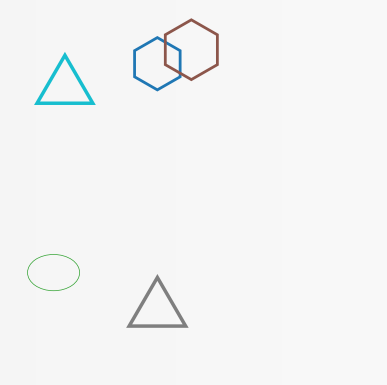[{"shape": "hexagon", "thickness": 2, "radius": 0.34, "center": [0.406, 0.834]}, {"shape": "oval", "thickness": 0.5, "radius": 0.34, "center": [0.138, 0.292]}, {"shape": "hexagon", "thickness": 2, "radius": 0.39, "center": [0.494, 0.871]}, {"shape": "triangle", "thickness": 2.5, "radius": 0.42, "center": [0.406, 0.195]}, {"shape": "triangle", "thickness": 2.5, "radius": 0.42, "center": [0.168, 0.773]}]